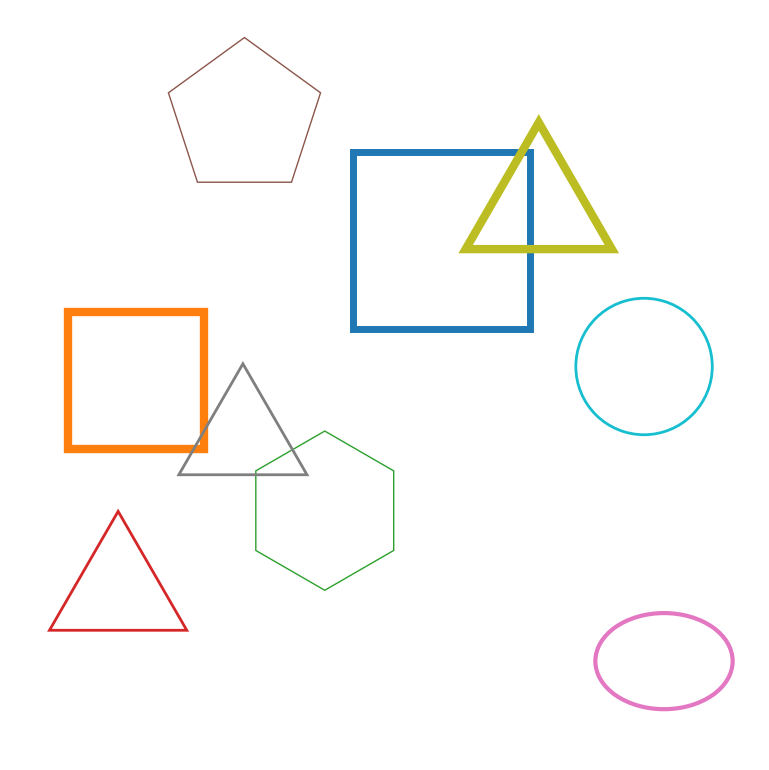[{"shape": "square", "thickness": 2.5, "radius": 0.57, "center": [0.574, 0.688]}, {"shape": "square", "thickness": 3, "radius": 0.44, "center": [0.176, 0.506]}, {"shape": "hexagon", "thickness": 0.5, "radius": 0.52, "center": [0.422, 0.337]}, {"shape": "triangle", "thickness": 1, "radius": 0.51, "center": [0.153, 0.233]}, {"shape": "pentagon", "thickness": 0.5, "radius": 0.52, "center": [0.318, 0.847]}, {"shape": "oval", "thickness": 1.5, "radius": 0.45, "center": [0.862, 0.141]}, {"shape": "triangle", "thickness": 1, "radius": 0.48, "center": [0.315, 0.431]}, {"shape": "triangle", "thickness": 3, "radius": 0.55, "center": [0.7, 0.731]}, {"shape": "circle", "thickness": 1, "radius": 0.44, "center": [0.836, 0.524]}]